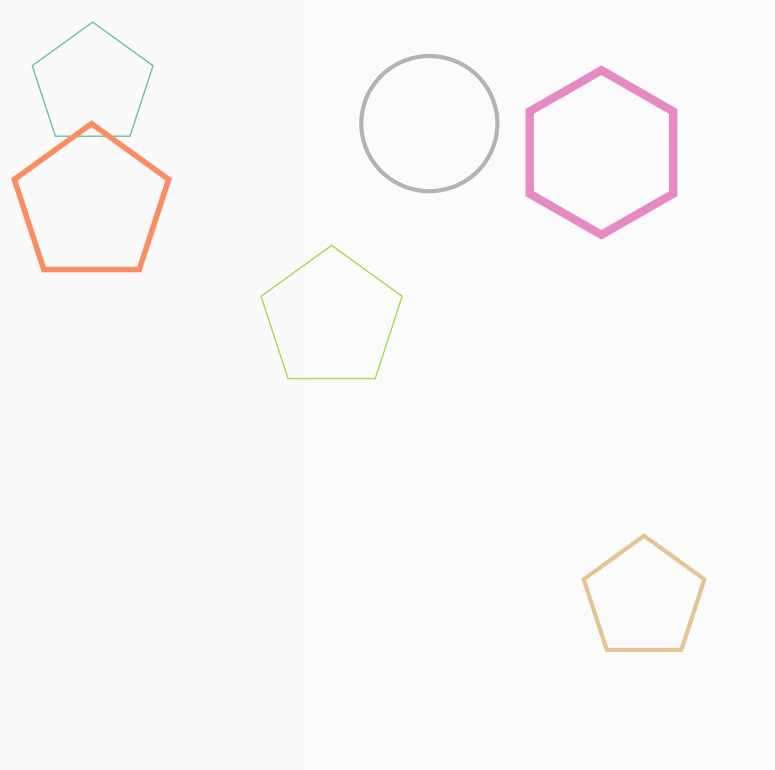[{"shape": "pentagon", "thickness": 0.5, "radius": 0.41, "center": [0.12, 0.889]}, {"shape": "pentagon", "thickness": 2, "radius": 0.52, "center": [0.118, 0.735]}, {"shape": "hexagon", "thickness": 3, "radius": 0.53, "center": [0.776, 0.802]}, {"shape": "pentagon", "thickness": 0.5, "radius": 0.48, "center": [0.428, 0.586]}, {"shape": "pentagon", "thickness": 1.5, "radius": 0.41, "center": [0.831, 0.222]}, {"shape": "circle", "thickness": 1.5, "radius": 0.44, "center": [0.554, 0.839]}]